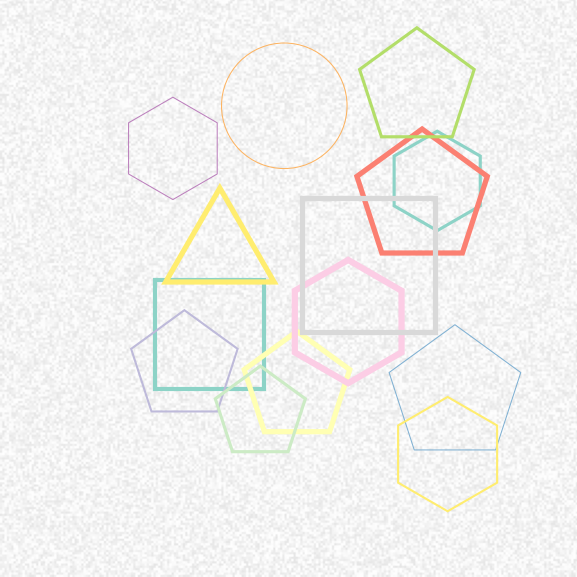[{"shape": "square", "thickness": 2, "radius": 0.47, "center": [0.362, 0.42]}, {"shape": "hexagon", "thickness": 1.5, "radius": 0.43, "center": [0.757, 0.686]}, {"shape": "pentagon", "thickness": 2.5, "radius": 0.48, "center": [0.514, 0.329]}, {"shape": "pentagon", "thickness": 1, "radius": 0.48, "center": [0.319, 0.365]}, {"shape": "pentagon", "thickness": 2.5, "radius": 0.59, "center": [0.731, 0.657]}, {"shape": "pentagon", "thickness": 0.5, "radius": 0.6, "center": [0.788, 0.317]}, {"shape": "circle", "thickness": 0.5, "radius": 0.54, "center": [0.492, 0.816]}, {"shape": "pentagon", "thickness": 1.5, "radius": 0.52, "center": [0.722, 0.847]}, {"shape": "hexagon", "thickness": 3, "radius": 0.53, "center": [0.603, 0.442]}, {"shape": "square", "thickness": 2.5, "radius": 0.58, "center": [0.638, 0.54]}, {"shape": "hexagon", "thickness": 0.5, "radius": 0.44, "center": [0.299, 0.742]}, {"shape": "pentagon", "thickness": 1.5, "radius": 0.41, "center": [0.451, 0.283]}, {"shape": "triangle", "thickness": 2.5, "radius": 0.54, "center": [0.381, 0.565]}, {"shape": "hexagon", "thickness": 1, "radius": 0.49, "center": [0.775, 0.213]}]